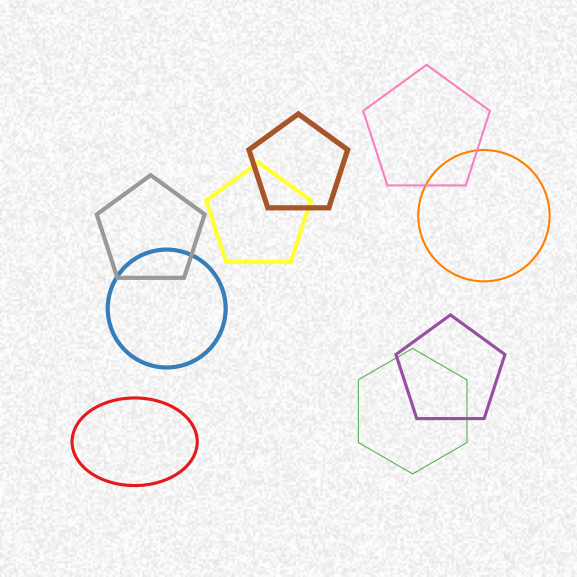[{"shape": "oval", "thickness": 1.5, "radius": 0.54, "center": [0.233, 0.234]}, {"shape": "circle", "thickness": 2, "radius": 0.51, "center": [0.289, 0.465]}, {"shape": "hexagon", "thickness": 0.5, "radius": 0.54, "center": [0.715, 0.287]}, {"shape": "pentagon", "thickness": 1.5, "radius": 0.5, "center": [0.78, 0.355]}, {"shape": "circle", "thickness": 1, "radius": 0.57, "center": [0.838, 0.626]}, {"shape": "pentagon", "thickness": 2, "radius": 0.48, "center": [0.448, 0.622]}, {"shape": "pentagon", "thickness": 2.5, "radius": 0.45, "center": [0.517, 0.712]}, {"shape": "pentagon", "thickness": 1, "radius": 0.58, "center": [0.739, 0.771]}, {"shape": "pentagon", "thickness": 2, "radius": 0.49, "center": [0.261, 0.598]}]